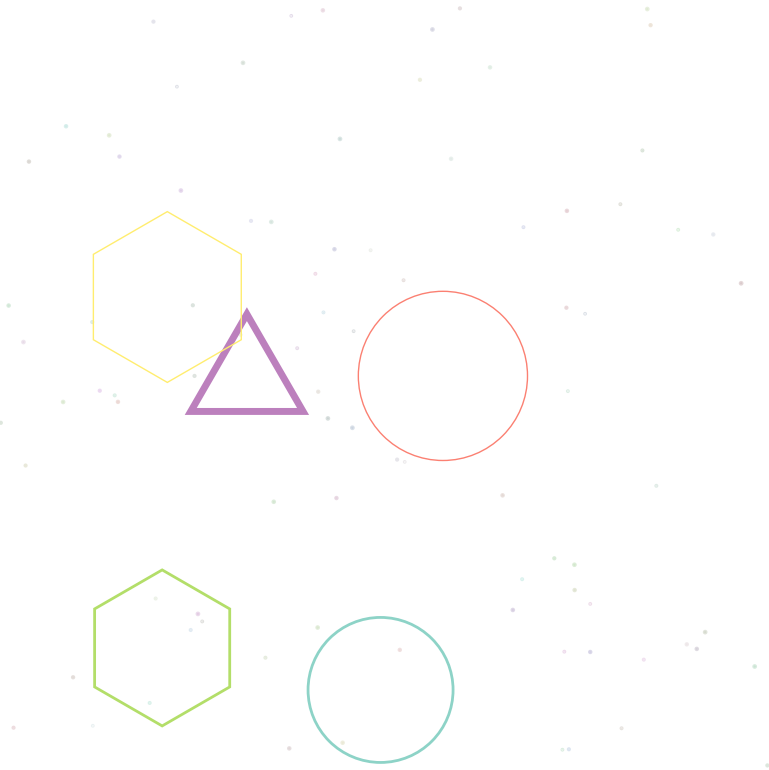[{"shape": "circle", "thickness": 1, "radius": 0.47, "center": [0.494, 0.104]}, {"shape": "circle", "thickness": 0.5, "radius": 0.55, "center": [0.575, 0.512]}, {"shape": "hexagon", "thickness": 1, "radius": 0.51, "center": [0.211, 0.159]}, {"shape": "triangle", "thickness": 2.5, "radius": 0.42, "center": [0.321, 0.508]}, {"shape": "hexagon", "thickness": 0.5, "radius": 0.55, "center": [0.217, 0.614]}]